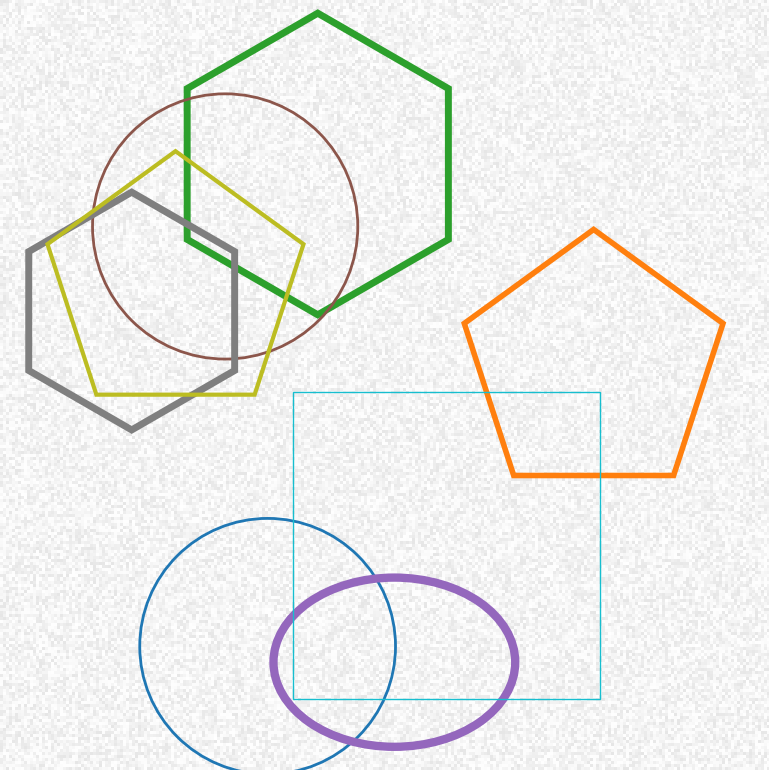[{"shape": "circle", "thickness": 1, "radius": 0.83, "center": [0.348, 0.161]}, {"shape": "pentagon", "thickness": 2, "radius": 0.88, "center": [0.771, 0.525]}, {"shape": "hexagon", "thickness": 2.5, "radius": 0.98, "center": [0.413, 0.787]}, {"shape": "oval", "thickness": 3, "radius": 0.78, "center": [0.512, 0.14]}, {"shape": "circle", "thickness": 1, "radius": 0.86, "center": [0.292, 0.706]}, {"shape": "hexagon", "thickness": 2.5, "radius": 0.77, "center": [0.171, 0.596]}, {"shape": "pentagon", "thickness": 1.5, "radius": 0.87, "center": [0.228, 0.629]}, {"shape": "square", "thickness": 0.5, "radius": 1.0, "center": [0.58, 0.291]}]